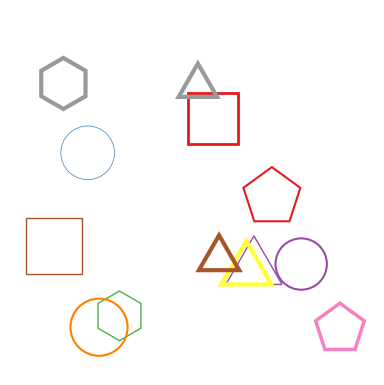[{"shape": "pentagon", "thickness": 1.5, "radius": 0.39, "center": [0.706, 0.488]}, {"shape": "square", "thickness": 2, "radius": 0.33, "center": [0.554, 0.692]}, {"shape": "circle", "thickness": 0.5, "radius": 0.35, "center": [0.228, 0.603]}, {"shape": "hexagon", "thickness": 1, "radius": 0.32, "center": [0.31, 0.18]}, {"shape": "circle", "thickness": 1.5, "radius": 0.33, "center": [0.782, 0.314]}, {"shape": "triangle", "thickness": 1, "radius": 0.42, "center": [0.659, 0.303]}, {"shape": "circle", "thickness": 1.5, "radius": 0.37, "center": [0.257, 0.15]}, {"shape": "triangle", "thickness": 3, "radius": 0.38, "center": [0.64, 0.299]}, {"shape": "square", "thickness": 1, "radius": 0.36, "center": [0.14, 0.362]}, {"shape": "triangle", "thickness": 3, "radius": 0.3, "center": [0.569, 0.328]}, {"shape": "pentagon", "thickness": 2.5, "radius": 0.33, "center": [0.883, 0.146]}, {"shape": "hexagon", "thickness": 3, "radius": 0.33, "center": [0.165, 0.783]}, {"shape": "triangle", "thickness": 3, "radius": 0.29, "center": [0.514, 0.777]}]